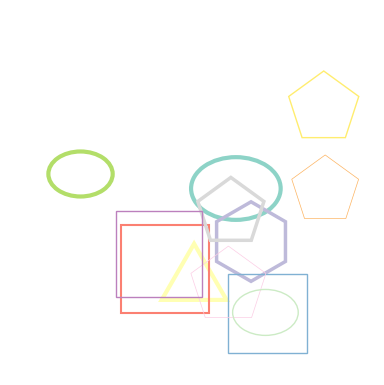[{"shape": "oval", "thickness": 3, "radius": 0.58, "center": [0.613, 0.51]}, {"shape": "triangle", "thickness": 3, "radius": 0.49, "center": [0.504, 0.27]}, {"shape": "hexagon", "thickness": 2.5, "radius": 0.52, "center": [0.652, 0.373]}, {"shape": "square", "thickness": 1.5, "radius": 0.57, "center": [0.43, 0.301]}, {"shape": "square", "thickness": 1, "radius": 0.51, "center": [0.694, 0.186]}, {"shape": "pentagon", "thickness": 0.5, "radius": 0.46, "center": [0.845, 0.506]}, {"shape": "oval", "thickness": 3, "radius": 0.42, "center": [0.209, 0.548]}, {"shape": "pentagon", "thickness": 0.5, "radius": 0.51, "center": [0.593, 0.258]}, {"shape": "pentagon", "thickness": 2.5, "radius": 0.45, "center": [0.6, 0.449]}, {"shape": "square", "thickness": 1, "radius": 0.56, "center": [0.413, 0.341]}, {"shape": "oval", "thickness": 1, "radius": 0.43, "center": [0.689, 0.188]}, {"shape": "pentagon", "thickness": 1, "radius": 0.48, "center": [0.841, 0.72]}]